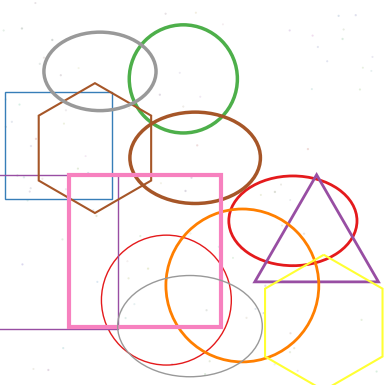[{"shape": "circle", "thickness": 1, "radius": 0.84, "center": [0.432, 0.221]}, {"shape": "oval", "thickness": 2, "radius": 0.83, "center": [0.761, 0.426]}, {"shape": "square", "thickness": 1, "radius": 0.69, "center": [0.152, 0.623]}, {"shape": "circle", "thickness": 2.5, "radius": 0.7, "center": [0.476, 0.795]}, {"shape": "square", "thickness": 1, "radius": 1.0, "center": [0.106, 0.345]}, {"shape": "triangle", "thickness": 2, "radius": 0.93, "center": [0.822, 0.361]}, {"shape": "circle", "thickness": 2, "radius": 0.99, "center": [0.629, 0.259]}, {"shape": "hexagon", "thickness": 1.5, "radius": 0.88, "center": [0.841, 0.162]}, {"shape": "hexagon", "thickness": 1.5, "radius": 0.84, "center": [0.247, 0.615]}, {"shape": "oval", "thickness": 2.5, "radius": 0.85, "center": [0.507, 0.59]}, {"shape": "square", "thickness": 3, "radius": 0.99, "center": [0.376, 0.348]}, {"shape": "oval", "thickness": 2.5, "radius": 0.73, "center": [0.26, 0.815]}, {"shape": "oval", "thickness": 1, "radius": 0.94, "center": [0.493, 0.153]}]